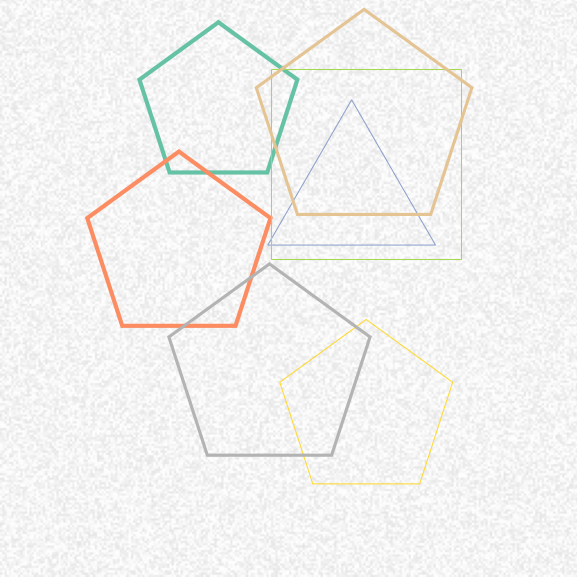[{"shape": "pentagon", "thickness": 2, "radius": 0.72, "center": [0.378, 0.817]}, {"shape": "pentagon", "thickness": 2, "radius": 0.83, "center": [0.31, 0.57]}, {"shape": "triangle", "thickness": 0.5, "radius": 0.84, "center": [0.609, 0.659]}, {"shape": "square", "thickness": 0.5, "radius": 0.82, "center": [0.634, 0.715]}, {"shape": "pentagon", "thickness": 0.5, "radius": 0.79, "center": [0.634, 0.289]}, {"shape": "pentagon", "thickness": 1.5, "radius": 0.98, "center": [0.63, 0.787]}, {"shape": "pentagon", "thickness": 1.5, "radius": 0.92, "center": [0.467, 0.359]}]